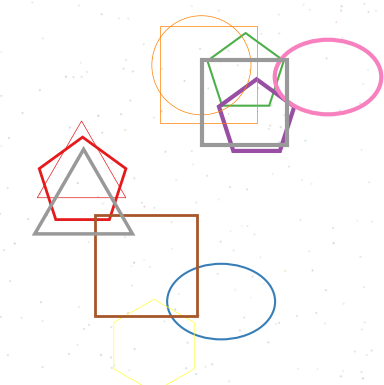[{"shape": "triangle", "thickness": 0.5, "radius": 0.66, "center": [0.212, 0.553]}, {"shape": "pentagon", "thickness": 2, "radius": 0.59, "center": [0.215, 0.525]}, {"shape": "oval", "thickness": 1.5, "radius": 0.7, "center": [0.574, 0.217]}, {"shape": "pentagon", "thickness": 1.5, "radius": 0.52, "center": [0.638, 0.81]}, {"shape": "pentagon", "thickness": 3, "radius": 0.51, "center": [0.667, 0.691]}, {"shape": "circle", "thickness": 0.5, "radius": 0.64, "center": [0.523, 0.83]}, {"shape": "square", "thickness": 0.5, "radius": 0.63, "center": [0.543, 0.806]}, {"shape": "hexagon", "thickness": 0.5, "radius": 0.6, "center": [0.4, 0.102]}, {"shape": "square", "thickness": 2, "radius": 0.66, "center": [0.379, 0.31]}, {"shape": "oval", "thickness": 3, "radius": 0.69, "center": [0.852, 0.8]}, {"shape": "triangle", "thickness": 2.5, "radius": 0.73, "center": [0.217, 0.466]}, {"shape": "square", "thickness": 3, "radius": 0.55, "center": [0.636, 0.735]}]